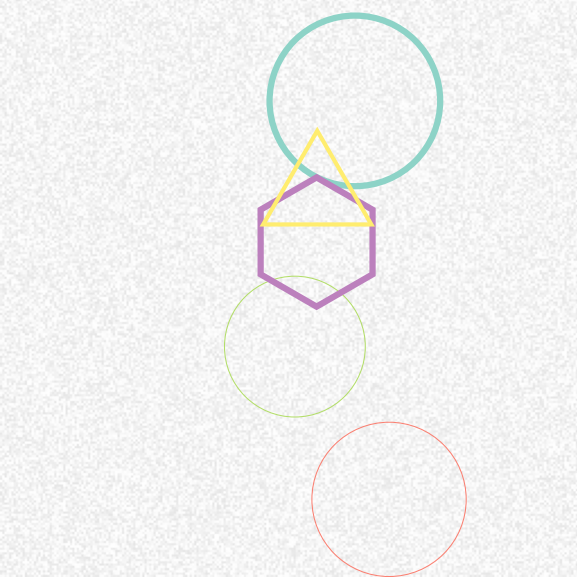[{"shape": "circle", "thickness": 3, "radius": 0.74, "center": [0.614, 0.824]}, {"shape": "circle", "thickness": 0.5, "radius": 0.67, "center": [0.674, 0.134]}, {"shape": "circle", "thickness": 0.5, "radius": 0.61, "center": [0.511, 0.399]}, {"shape": "hexagon", "thickness": 3, "radius": 0.56, "center": [0.548, 0.58]}, {"shape": "triangle", "thickness": 2, "radius": 0.54, "center": [0.549, 0.665]}]